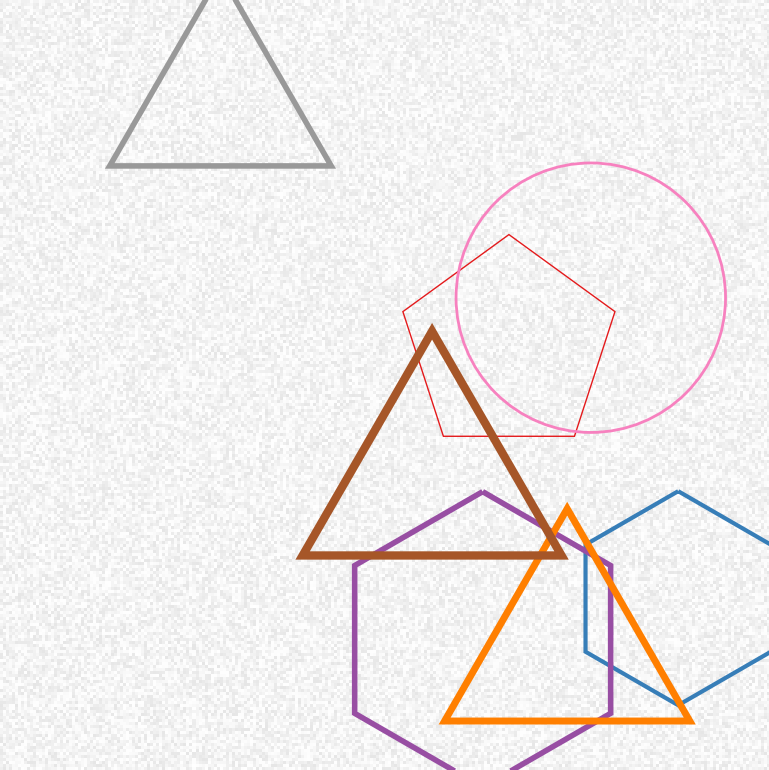[{"shape": "pentagon", "thickness": 0.5, "radius": 0.72, "center": [0.661, 0.551]}, {"shape": "hexagon", "thickness": 1.5, "radius": 0.69, "center": [0.881, 0.223]}, {"shape": "hexagon", "thickness": 2, "radius": 0.96, "center": [0.627, 0.17]}, {"shape": "triangle", "thickness": 2.5, "radius": 0.92, "center": [0.737, 0.156]}, {"shape": "triangle", "thickness": 3, "radius": 0.97, "center": [0.561, 0.376]}, {"shape": "circle", "thickness": 1, "radius": 0.87, "center": [0.767, 0.613]}, {"shape": "triangle", "thickness": 2, "radius": 0.83, "center": [0.286, 0.868]}]